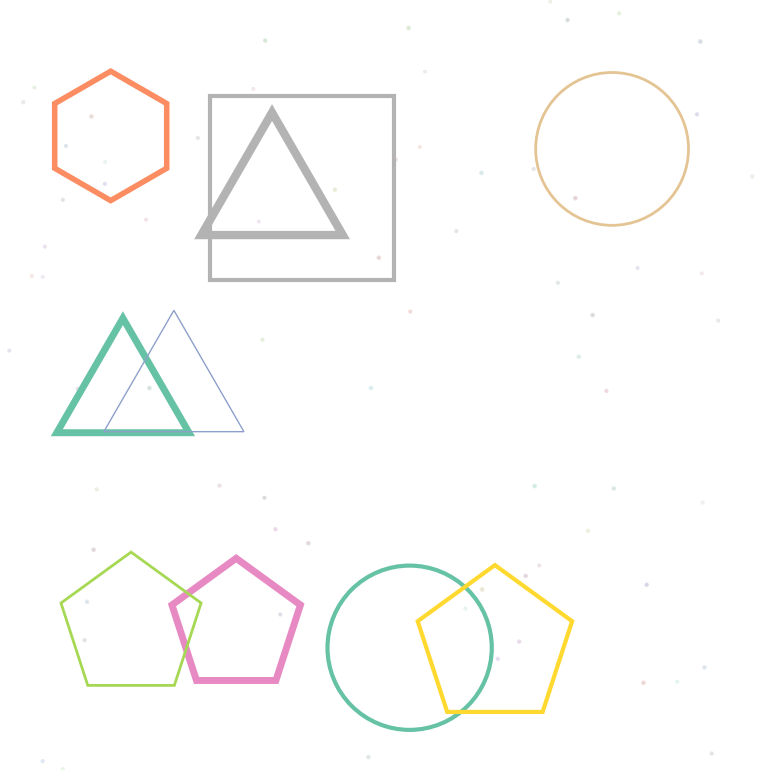[{"shape": "circle", "thickness": 1.5, "radius": 0.53, "center": [0.532, 0.159]}, {"shape": "triangle", "thickness": 2.5, "radius": 0.5, "center": [0.16, 0.488]}, {"shape": "hexagon", "thickness": 2, "radius": 0.42, "center": [0.144, 0.823]}, {"shape": "triangle", "thickness": 0.5, "radius": 0.53, "center": [0.226, 0.492]}, {"shape": "pentagon", "thickness": 2.5, "radius": 0.44, "center": [0.307, 0.187]}, {"shape": "pentagon", "thickness": 1, "radius": 0.48, "center": [0.17, 0.187]}, {"shape": "pentagon", "thickness": 1.5, "radius": 0.53, "center": [0.643, 0.161]}, {"shape": "circle", "thickness": 1, "radius": 0.5, "center": [0.795, 0.807]}, {"shape": "triangle", "thickness": 3, "radius": 0.53, "center": [0.353, 0.748]}, {"shape": "square", "thickness": 1.5, "radius": 0.6, "center": [0.392, 0.756]}]